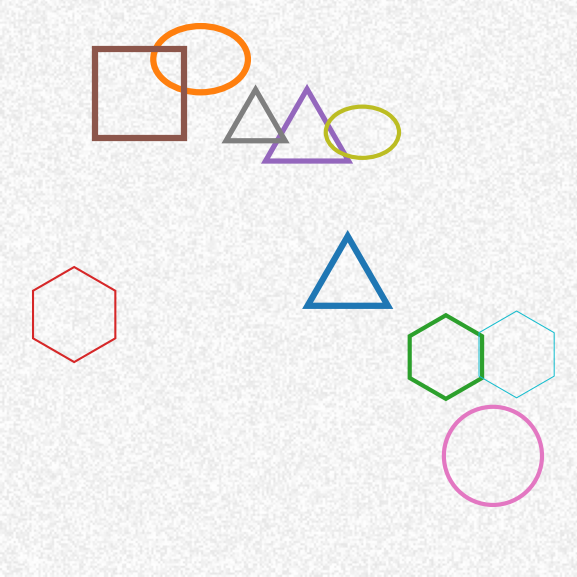[{"shape": "triangle", "thickness": 3, "radius": 0.4, "center": [0.602, 0.51]}, {"shape": "oval", "thickness": 3, "radius": 0.41, "center": [0.347, 0.897]}, {"shape": "hexagon", "thickness": 2, "radius": 0.36, "center": [0.772, 0.381]}, {"shape": "hexagon", "thickness": 1, "radius": 0.41, "center": [0.128, 0.454]}, {"shape": "triangle", "thickness": 2.5, "radius": 0.42, "center": [0.532, 0.762]}, {"shape": "square", "thickness": 3, "radius": 0.39, "center": [0.241, 0.838]}, {"shape": "circle", "thickness": 2, "radius": 0.42, "center": [0.854, 0.21]}, {"shape": "triangle", "thickness": 2.5, "radius": 0.3, "center": [0.443, 0.785]}, {"shape": "oval", "thickness": 2, "radius": 0.32, "center": [0.628, 0.77]}, {"shape": "hexagon", "thickness": 0.5, "radius": 0.38, "center": [0.895, 0.385]}]